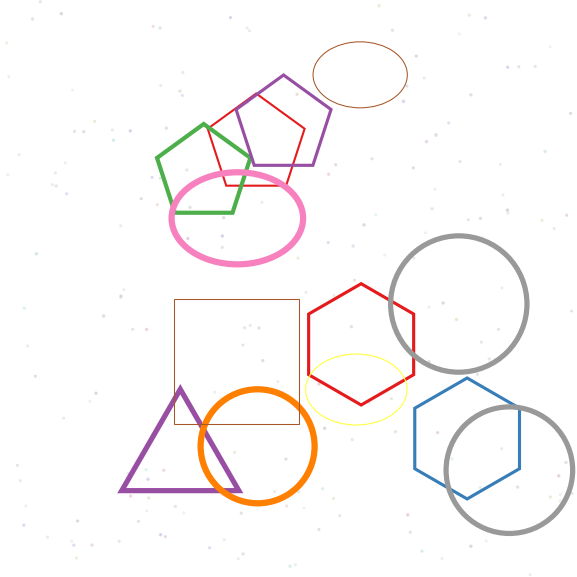[{"shape": "hexagon", "thickness": 1.5, "radius": 0.52, "center": [0.625, 0.403]}, {"shape": "pentagon", "thickness": 1, "radius": 0.44, "center": [0.444, 0.749]}, {"shape": "hexagon", "thickness": 1.5, "radius": 0.52, "center": [0.809, 0.24]}, {"shape": "pentagon", "thickness": 2, "radius": 0.42, "center": [0.353, 0.699]}, {"shape": "pentagon", "thickness": 1.5, "radius": 0.43, "center": [0.491, 0.783]}, {"shape": "triangle", "thickness": 2.5, "radius": 0.59, "center": [0.312, 0.208]}, {"shape": "circle", "thickness": 3, "radius": 0.49, "center": [0.446, 0.226]}, {"shape": "oval", "thickness": 0.5, "radius": 0.44, "center": [0.617, 0.325]}, {"shape": "oval", "thickness": 0.5, "radius": 0.41, "center": [0.624, 0.87]}, {"shape": "square", "thickness": 0.5, "radius": 0.54, "center": [0.41, 0.373]}, {"shape": "oval", "thickness": 3, "radius": 0.57, "center": [0.411, 0.621]}, {"shape": "circle", "thickness": 2.5, "radius": 0.59, "center": [0.794, 0.473]}, {"shape": "circle", "thickness": 2.5, "radius": 0.55, "center": [0.882, 0.185]}]